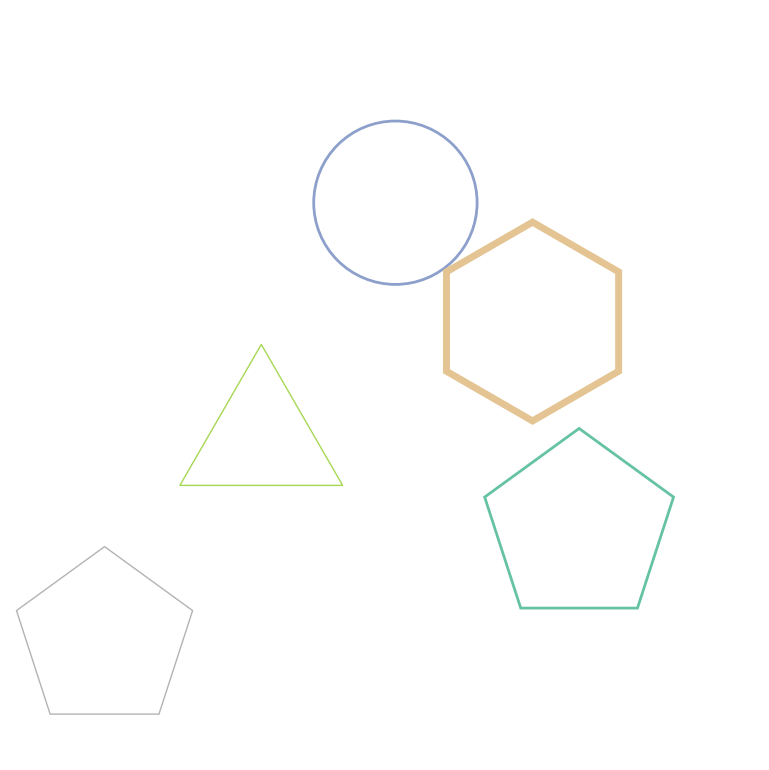[{"shape": "pentagon", "thickness": 1, "radius": 0.64, "center": [0.752, 0.315]}, {"shape": "circle", "thickness": 1, "radius": 0.53, "center": [0.514, 0.737]}, {"shape": "triangle", "thickness": 0.5, "radius": 0.61, "center": [0.339, 0.431]}, {"shape": "hexagon", "thickness": 2.5, "radius": 0.65, "center": [0.692, 0.582]}, {"shape": "pentagon", "thickness": 0.5, "radius": 0.6, "center": [0.136, 0.17]}]